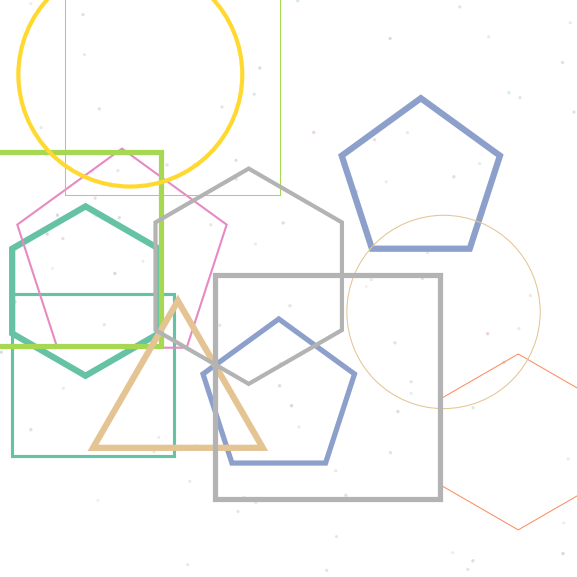[{"shape": "hexagon", "thickness": 3, "radius": 0.73, "center": [0.148, 0.495]}, {"shape": "square", "thickness": 1.5, "radius": 0.7, "center": [0.162, 0.35]}, {"shape": "hexagon", "thickness": 0.5, "radius": 0.76, "center": [0.897, 0.234]}, {"shape": "pentagon", "thickness": 2.5, "radius": 0.69, "center": [0.483, 0.309]}, {"shape": "pentagon", "thickness": 3, "radius": 0.72, "center": [0.729, 0.685]}, {"shape": "pentagon", "thickness": 1, "radius": 0.95, "center": [0.211, 0.551]}, {"shape": "square", "thickness": 0.5, "radius": 0.93, "center": [0.299, 0.849]}, {"shape": "square", "thickness": 2.5, "radius": 0.84, "center": [0.11, 0.568]}, {"shape": "circle", "thickness": 2, "radius": 0.97, "center": [0.226, 0.87]}, {"shape": "circle", "thickness": 0.5, "radius": 0.84, "center": [0.768, 0.459]}, {"shape": "triangle", "thickness": 3, "radius": 0.85, "center": [0.308, 0.309]}, {"shape": "hexagon", "thickness": 2, "radius": 0.93, "center": [0.431, 0.521]}, {"shape": "square", "thickness": 2.5, "radius": 0.97, "center": [0.567, 0.329]}]